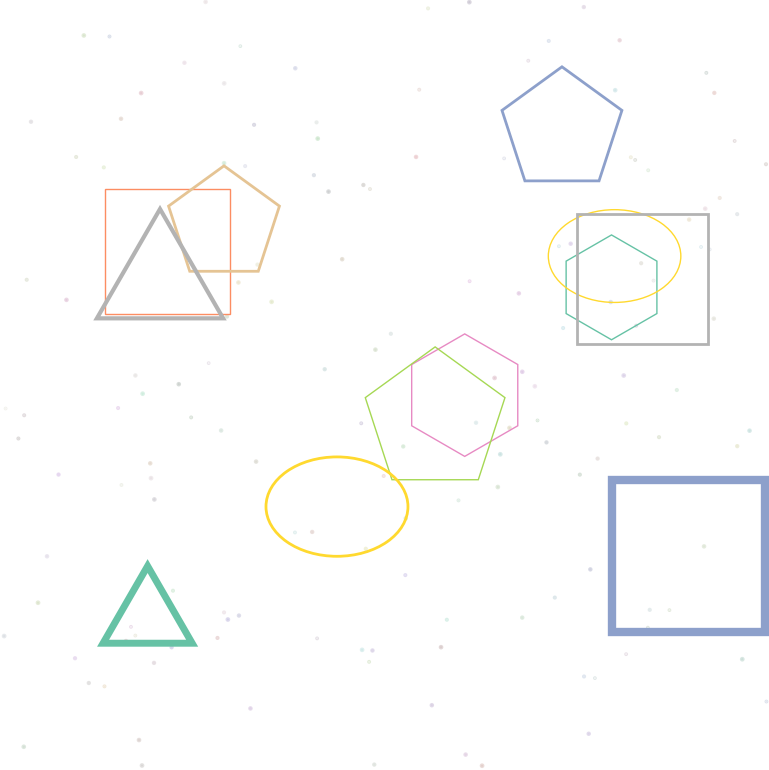[{"shape": "triangle", "thickness": 2.5, "radius": 0.33, "center": [0.192, 0.198]}, {"shape": "hexagon", "thickness": 0.5, "radius": 0.34, "center": [0.794, 0.627]}, {"shape": "square", "thickness": 0.5, "radius": 0.4, "center": [0.218, 0.674]}, {"shape": "pentagon", "thickness": 1, "radius": 0.41, "center": [0.73, 0.831]}, {"shape": "square", "thickness": 3, "radius": 0.49, "center": [0.894, 0.278]}, {"shape": "hexagon", "thickness": 0.5, "radius": 0.4, "center": [0.604, 0.487]}, {"shape": "pentagon", "thickness": 0.5, "radius": 0.48, "center": [0.565, 0.454]}, {"shape": "oval", "thickness": 0.5, "radius": 0.43, "center": [0.798, 0.667]}, {"shape": "oval", "thickness": 1, "radius": 0.46, "center": [0.438, 0.342]}, {"shape": "pentagon", "thickness": 1, "radius": 0.38, "center": [0.291, 0.709]}, {"shape": "square", "thickness": 1, "radius": 0.42, "center": [0.834, 0.638]}, {"shape": "triangle", "thickness": 1.5, "radius": 0.47, "center": [0.208, 0.634]}]